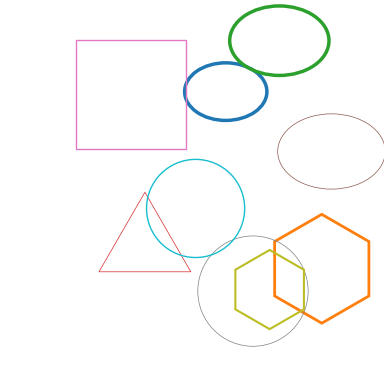[{"shape": "oval", "thickness": 2.5, "radius": 0.53, "center": [0.586, 0.762]}, {"shape": "hexagon", "thickness": 2, "radius": 0.71, "center": [0.836, 0.302]}, {"shape": "oval", "thickness": 2.5, "radius": 0.64, "center": [0.726, 0.894]}, {"shape": "triangle", "thickness": 0.5, "radius": 0.69, "center": [0.376, 0.363]}, {"shape": "oval", "thickness": 0.5, "radius": 0.7, "center": [0.861, 0.607]}, {"shape": "square", "thickness": 1, "radius": 0.71, "center": [0.341, 0.754]}, {"shape": "circle", "thickness": 0.5, "radius": 0.72, "center": [0.657, 0.244]}, {"shape": "hexagon", "thickness": 1.5, "radius": 0.51, "center": [0.7, 0.248]}, {"shape": "circle", "thickness": 1, "radius": 0.64, "center": [0.508, 0.459]}]